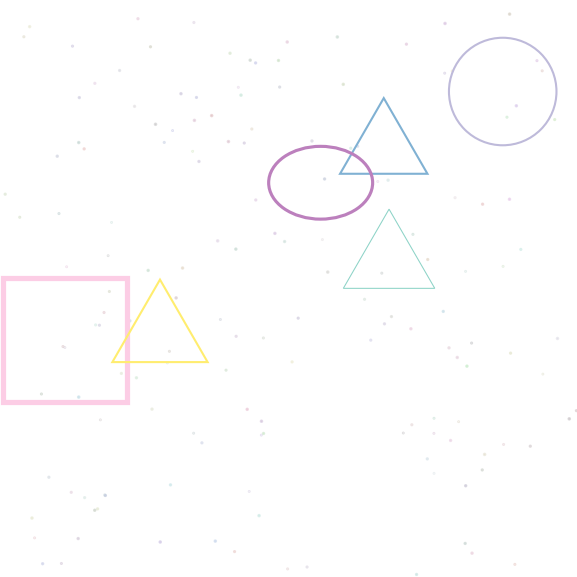[{"shape": "triangle", "thickness": 0.5, "radius": 0.46, "center": [0.674, 0.546]}, {"shape": "circle", "thickness": 1, "radius": 0.47, "center": [0.87, 0.841]}, {"shape": "triangle", "thickness": 1, "radius": 0.44, "center": [0.665, 0.742]}, {"shape": "square", "thickness": 2.5, "radius": 0.54, "center": [0.112, 0.41]}, {"shape": "oval", "thickness": 1.5, "radius": 0.45, "center": [0.555, 0.683]}, {"shape": "triangle", "thickness": 1, "radius": 0.48, "center": [0.277, 0.42]}]